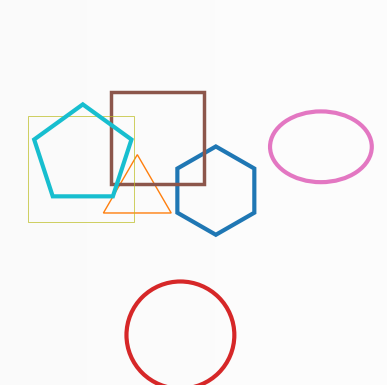[{"shape": "hexagon", "thickness": 3, "radius": 0.57, "center": [0.557, 0.505]}, {"shape": "triangle", "thickness": 1, "radius": 0.51, "center": [0.354, 0.497]}, {"shape": "circle", "thickness": 3, "radius": 0.7, "center": [0.466, 0.13]}, {"shape": "square", "thickness": 2.5, "radius": 0.6, "center": [0.407, 0.642]}, {"shape": "oval", "thickness": 3, "radius": 0.66, "center": [0.828, 0.619]}, {"shape": "square", "thickness": 0.5, "radius": 0.69, "center": [0.21, 0.561]}, {"shape": "pentagon", "thickness": 3, "radius": 0.66, "center": [0.214, 0.597]}]